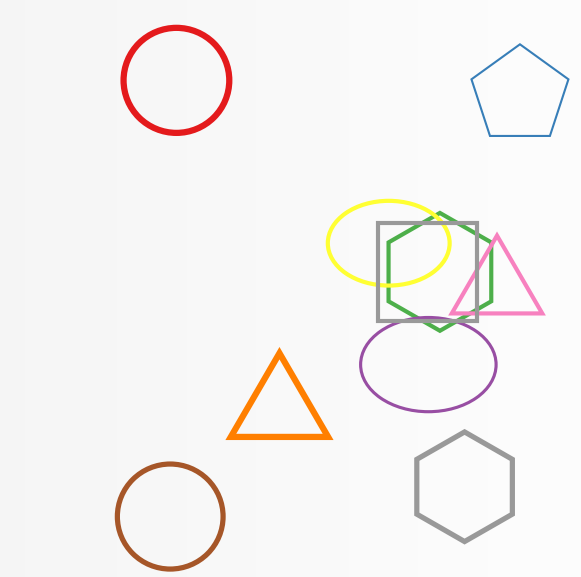[{"shape": "circle", "thickness": 3, "radius": 0.45, "center": [0.304, 0.86]}, {"shape": "pentagon", "thickness": 1, "radius": 0.44, "center": [0.895, 0.835]}, {"shape": "hexagon", "thickness": 2, "radius": 0.51, "center": [0.757, 0.528]}, {"shape": "oval", "thickness": 1.5, "radius": 0.58, "center": [0.737, 0.368]}, {"shape": "triangle", "thickness": 3, "radius": 0.48, "center": [0.481, 0.291]}, {"shape": "oval", "thickness": 2, "radius": 0.52, "center": [0.669, 0.578]}, {"shape": "circle", "thickness": 2.5, "radius": 0.45, "center": [0.293, 0.105]}, {"shape": "triangle", "thickness": 2, "radius": 0.45, "center": [0.855, 0.501]}, {"shape": "hexagon", "thickness": 2.5, "radius": 0.47, "center": [0.799, 0.156]}, {"shape": "square", "thickness": 2, "radius": 0.43, "center": [0.736, 0.528]}]